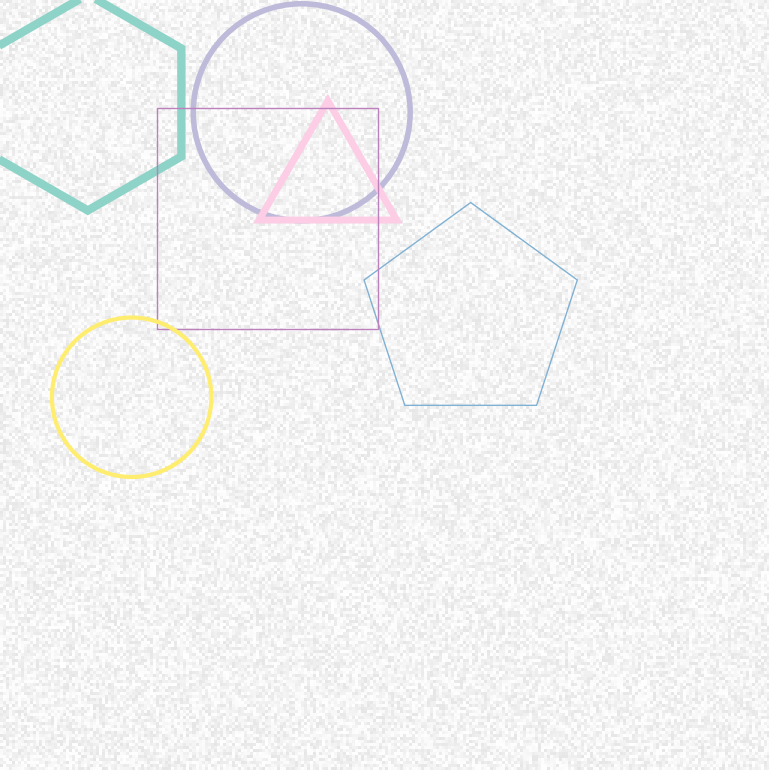[{"shape": "hexagon", "thickness": 3, "radius": 0.7, "center": [0.114, 0.867]}, {"shape": "circle", "thickness": 2, "radius": 0.7, "center": [0.392, 0.854]}, {"shape": "pentagon", "thickness": 0.5, "radius": 0.73, "center": [0.611, 0.591]}, {"shape": "triangle", "thickness": 2.5, "radius": 0.52, "center": [0.426, 0.766]}, {"shape": "square", "thickness": 0.5, "radius": 0.72, "center": [0.347, 0.717]}, {"shape": "circle", "thickness": 1.5, "radius": 0.52, "center": [0.171, 0.484]}]